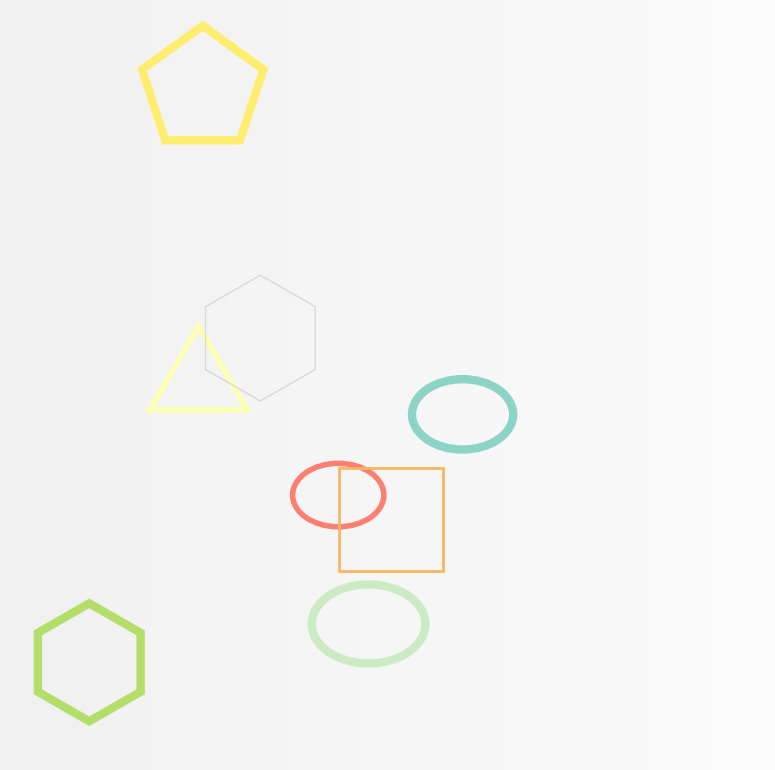[{"shape": "oval", "thickness": 3, "radius": 0.33, "center": [0.597, 0.462]}, {"shape": "triangle", "thickness": 2, "radius": 0.36, "center": [0.256, 0.504]}, {"shape": "oval", "thickness": 2, "radius": 0.29, "center": [0.436, 0.357]}, {"shape": "square", "thickness": 1, "radius": 0.34, "center": [0.505, 0.325]}, {"shape": "hexagon", "thickness": 3, "radius": 0.38, "center": [0.115, 0.14]}, {"shape": "hexagon", "thickness": 0.5, "radius": 0.41, "center": [0.336, 0.561]}, {"shape": "oval", "thickness": 3, "radius": 0.37, "center": [0.476, 0.19]}, {"shape": "pentagon", "thickness": 3, "radius": 0.41, "center": [0.262, 0.884]}]